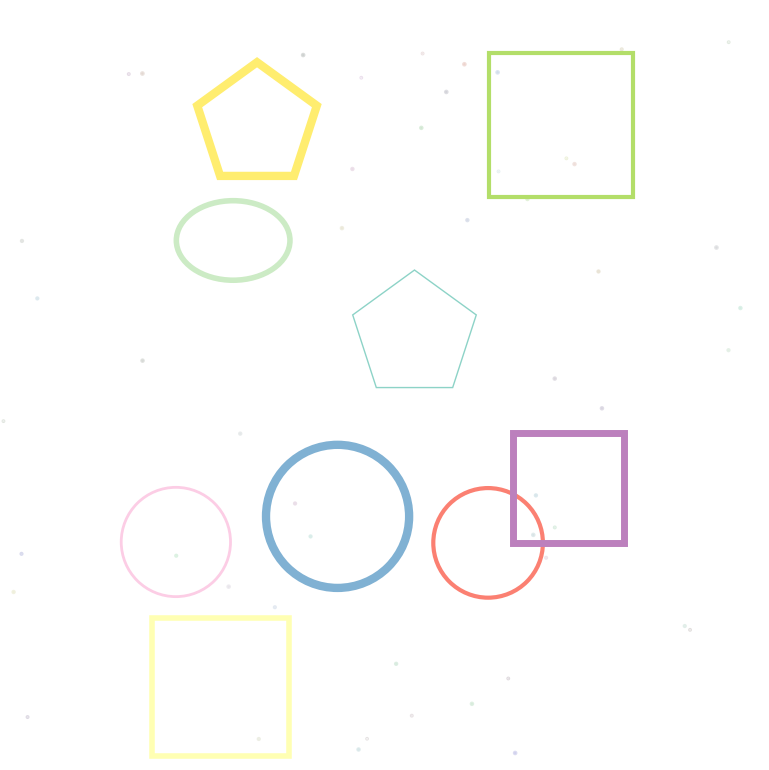[{"shape": "pentagon", "thickness": 0.5, "radius": 0.42, "center": [0.538, 0.565]}, {"shape": "square", "thickness": 2, "radius": 0.45, "center": [0.286, 0.108]}, {"shape": "circle", "thickness": 1.5, "radius": 0.36, "center": [0.634, 0.295]}, {"shape": "circle", "thickness": 3, "radius": 0.46, "center": [0.438, 0.329]}, {"shape": "square", "thickness": 1.5, "radius": 0.47, "center": [0.729, 0.838]}, {"shape": "circle", "thickness": 1, "radius": 0.35, "center": [0.228, 0.296]}, {"shape": "square", "thickness": 2.5, "radius": 0.36, "center": [0.738, 0.366]}, {"shape": "oval", "thickness": 2, "radius": 0.37, "center": [0.303, 0.688]}, {"shape": "pentagon", "thickness": 3, "radius": 0.41, "center": [0.334, 0.838]}]